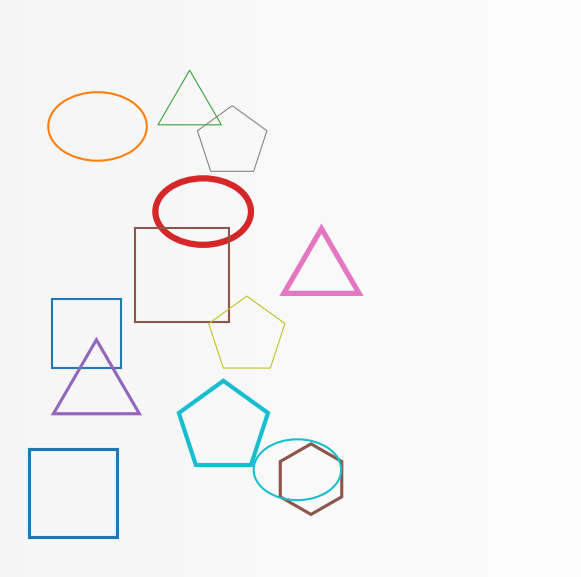[{"shape": "square", "thickness": 1.5, "radius": 0.38, "center": [0.126, 0.145]}, {"shape": "square", "thickness": 1, "radius": 0.3, "center": [0.148, 0.422]}, {"shape": "oval", "thickness": 1, "radius": 0.42, "center": [0.168, 0.78]}, {"shape": "triangle", "thickness": 0.5, "radius": 0.31, "center": [0.326, 0.814]}, {"shape": "oval", "thickness": 3, "radius": 0.41, "center": [0.35, 0.633]}, {"shape": "triangle", "thickness": 1.5, "radius": 0.43, "center": [0.166, 0.325]}, {"shape": "hexagon", "thickness": 1.5, "radius": 0.31, "center": [0.535, 0.169]}, {"shape": "square", "thickness": 1, "radius": 0.4, "center": [0.314, 0.523]}, {"shape": "triangle", "thickness": 2.5, "radius": 0.37, "center": [0.553, 0.528]}, {"shape": "pentagon", "thickness": 0.5, "radius": 0.31, "center": [0.399, 0.753]}, {"shape": "pentagon", "thickness": 0.5, "radius": 0.34, "center": [0.425, 0.418]}, {"shape": "oval", "thickness": 1, "radius": 0.38, "center": [0.512, 0.186]}, {"shape": "pentagon", "thickness": 2, "radius": 0.4, "center": [0.384, 0.259]}]